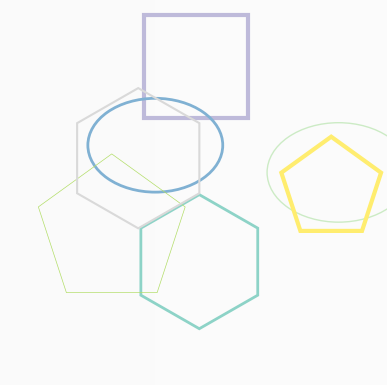[{"shape": "hexagon", "thickness": 2, "radius": 0.87, "center": [0.514, 0.32]}, {"shape": "square", "thickness": 3, "radius": 0.67, "center": [0.506, 0.828]}, {"shape": "oval", "thickness": 2, "radius": 0.87, "center": [0.401, 0.623]}, {"shape": "pentagon", "thickness": 0.5, "radius": 1.0, "center": [0.288, 0.401]}, {"shape": "hexagon", "thickness": 1.5, "radius": 0.91, "center": [0.357, 0.589]}, {"shape": "oval", "thickness": 1, "radius": 0.92, "center": [0.874, 0.552]}, {"shape": "pentagon", "thickness": 3, "radius": 0.68, "center": [0.855, 0.51]}]